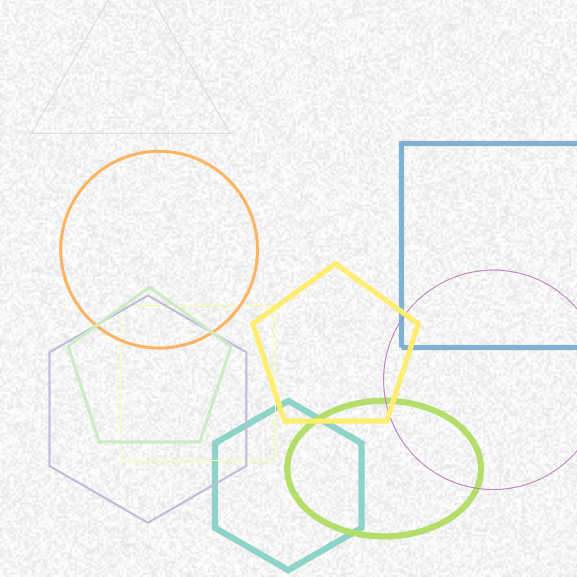[{"shape": "hexagon", "thickness": 3, "radius": 0.73, "center": [0.499, 0.158]}, {"shape": "square", "thickness": 0.5, "radius": 0.67, "center": [0.341, 0.337]}, {"shape": "hexagon", "thickness": 1, "radius": 0.98, "center": [0.256, 0.291]}, {"shape": "square", "thickness": 2.5, "radius": 0.88, "center": [0.871, 0.574]}, {"shape": "circle", "thickness": 1.5, "radius": 0.85, "center": [0.276, 0.567]}, {"shape": "oval", "thickness": 3, "radius": 0.84, "center": [0.665, 0.188]}, {"shape": "triangle", "thickness": 0.5, "radius": 0.99, "center": [0.226, 0.868]}, {"shape": "circle", "thickness": 0.5, "radius": 0.95, "center": [0.854, 0.341]}, {"shape": "pentagon", "thickness": 1.5, "radius": 0.74, "center": [0.259, 0.354]}, {"shape": "pentagon", "thickness": 2.5, "radius": 0.75, "center": [0.581, 0.392]}]